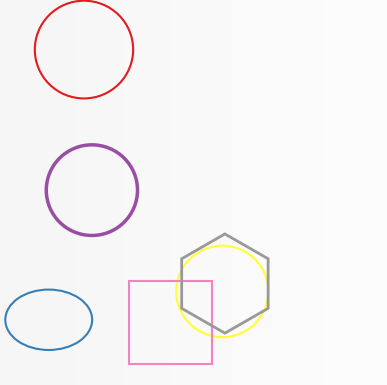[{"shape": "circle", "thickness": 1.5, "radius": 0.63, "center": [0.217, 0.871]}, {"shape": "oval", "thickness": 1.5, "radius": 0.56, "center": [0.126, 0.169]}, {"shape": "circle", "thickness": 2.5, "radius": 0.59, "center": [0.237, 0.506]}, {"shape": "circle", "thickness": 1.5, "radius": 0.59, "center": [0.574, 0.243]}, {"shape": "square", "thickness": 1.5, "radius": 0.54, "center": [0.44, 0.163]}, {"shape": "hexagon", "thickness": 2, "radius": 0.64, "center": [0.58, 0.264]}]